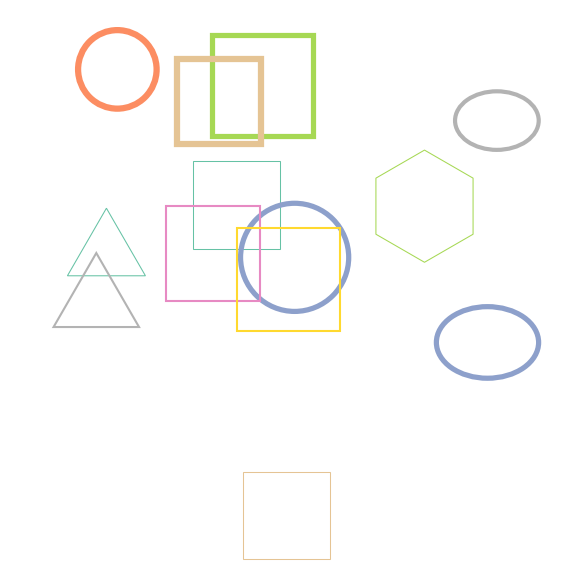[{"shape": "square", "thickness": 0.5, "radius": 0.38, "center": [0.41, 0.644]}, {"shape": "triangle", "thickness": 0.5, "radius": 0.39, "center": [0.184, 0.561]}, {"shape": "circle", "thickness": 3, "radius": 0.34, "center": [0.203, 0.879]}, {"shape": "circle", "thickness": 2.5, "radius": 0.47, "center": [0.51, 0.554]}, {"shape": "oval", "thickness": 2.5, "radius": 0.44, "center": [0.844, 0.406]}, {"shape": "square", "thickness": 1, "radius": 0.41, "center": [0.368, 0.56]}, {"shape": "hexagon", "thickness": 0.5, "radius": 0.49, "center": [0.735, 0.642]}, {"shape": "square", "thickness": 2.5, "radius": 0.44, "center": [0.455, 0.851]}, {"shape": "square", "thickness": 1, "radius": 0.45, "center": [0.5, 0.515]}, {"shape": "square", "thickness": 0.5, "radius": 0.38, "center": [0.496, 0.106]}, {"shape": "square", "thickness": 3, "radius": 0.37, "center": [0.379, 0.823]}, {"shape": "triangle", "thickness": 1, "radius": 0.43, "center": [0.167, 0.476]}, {"shape": "oval", "thickness": 2, "radius": 0.36, "center": [0.86, 0.79]}]